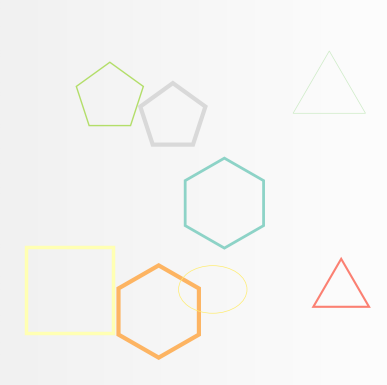[{"shape": "hexagon", "thickness": 2, "radius": 0.58, "center": [0.579, 0.472]}, {"shape": "square", "thickness": 2.5, "radius": 0.56, "center": [0.18, 0.248]}, {"shape": "triangle", "thickness": 1.5, "radius": 0.41, "center": [0.88, 0.245]}, {"shape": "hexagon", "thickness": 3, "radius": 0.6, "center": [0.41, 0.191]}, {"shape": "pentagon", "thickness": 1, "radius": 0.45, "center": [0.283, 0.747]}, {"shape": "pentagon", "thickness": 3, "radius": 0.44, "center": [0.446, 0.696]}, {"shape": "triangle", "thickness": 0.5, "radius": 0.54, "center": [0.85, 0.76]}, {"shape": "oval", "thickness": 0.5, "radius": 0.44, "center": [0.549, 0.248]}]